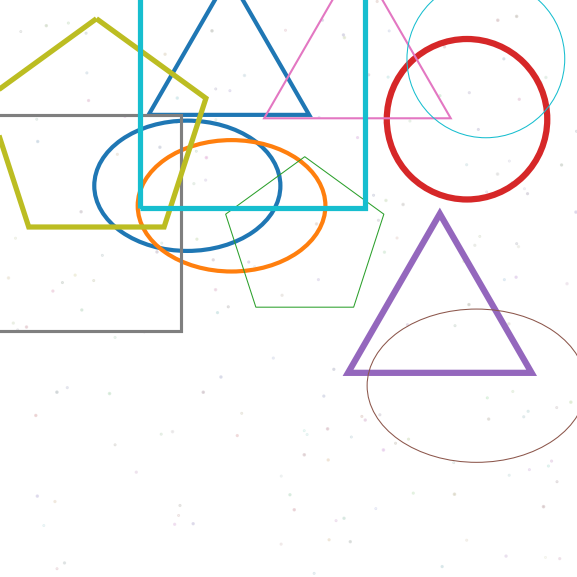[{"shape": "oval", "thickness": 2, "radius": 0.81, "center": [0.324, 0.677]}, {"shape": "triangle", "thickness": 2, "radius": 0.8, "center": [0.396, 0.88]}, {"shape": "oval", "thickness": 2, "radius": 0.81, "center": [0.401, 0.643]}, {"shape": "pentagon", "thickness": 0.5, "radius": 0.72, "center": [0.528, 0.584]}, {"shape": "circle", "thickness": 3, "radius": 0.69, "center": [0.809, 0.793]}, {"shape": "triangle", "thickness": 3, "radius": 0.92, "center": [0.762, 0.445]}, {"shape": "oval", "thickness": 0.5, "radius": 0.95, "center": [0.825, 0.331]}, {"shape": "triangle", "thickness": 1, "radius": 0.93, "center": [0.619, 0.888]}, {"shape": "square", "thickness": 1.5, "radius": 0.94, "center": [0.125, 0.613]}, {"shape": "pentagon", "thickness": 2.5, "radius": 1.0, "center": [0.167, 0.767]}, {"shape": "square", "thickness": 2.5, "radius": 0.97, "center": [0.437, 0.833]}, {"shape": "circle", "thickness": 0.5, "radius": 0.68, "center": [0.841, 0.897]}]